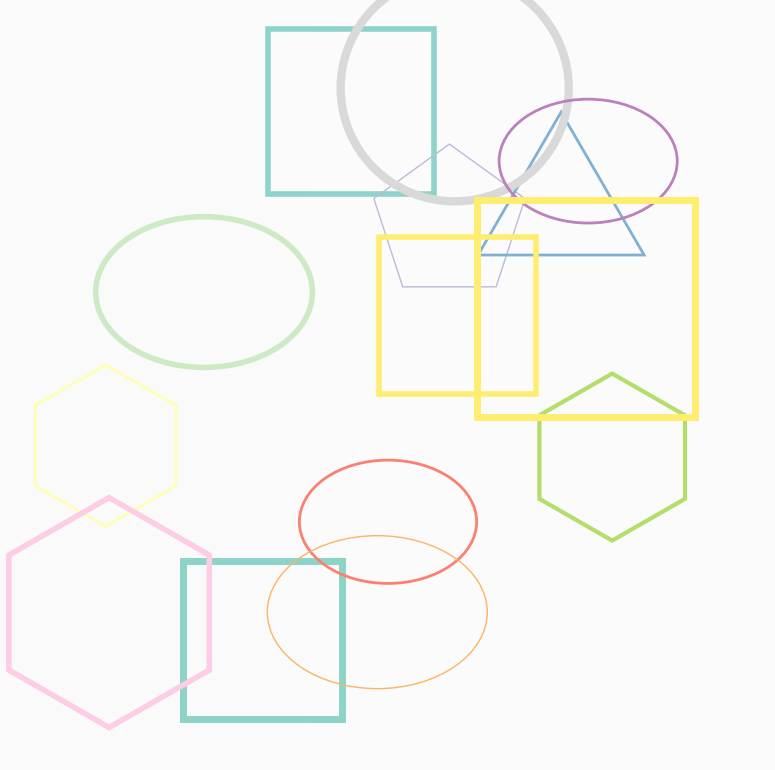[{"shape": "square", "thickness": 2, "radius": 0.54, "center": [0.453, 0.855]}, {"shape": "square", "thickness": 2.5, "radius": 0.51, "center": [0.338, 0.169]}, {"shape": "hexagon", "thickness": 1, "radius": 0.52, "center": [0.136, 0.421]}, {"shape": "pentagon", "thickness": 0.5, "radius": 0.51, "center": [0.58, 0.71]}, {"shape": "oval", "thickness": 1, "radius": 0.57, "center": [0.501, 0.322]}, {"shape": "triangle", "thickness": 1, "radius": 0.62, "center": [0.724, 0.731]}, {"shape": "oval", "thickness": 0.5, "radius": 0.71, "center": [0.487, 0.205]}, {"shape": "hexagon", "thickness": 1.5, "radius": 0.54, "center": [0.79, 0.406]}, {"shape": "hexagon", "thickness": 2, "radius": 0.75, "center": [0.141, 0.204]}, {"shape": "circle", "thickness": 3, "radius": 0.74, "center": [0.587, 0.886]}, {"shape": "oval", "thickness": 1, "radius": 0.57, "center": [0.759, 0.791]}, {"shape": "oval", "thickness": 2, "radius": 0.7, "center": [0.263, 0.621]}, {"shape": "square", "thickness": 2.5, "radius": 0.7, "center": [0.756, 0.599]}, {"shape": "square", "thickness": 2, "radius": 0.51, "center": [0.59, 0.59]}]